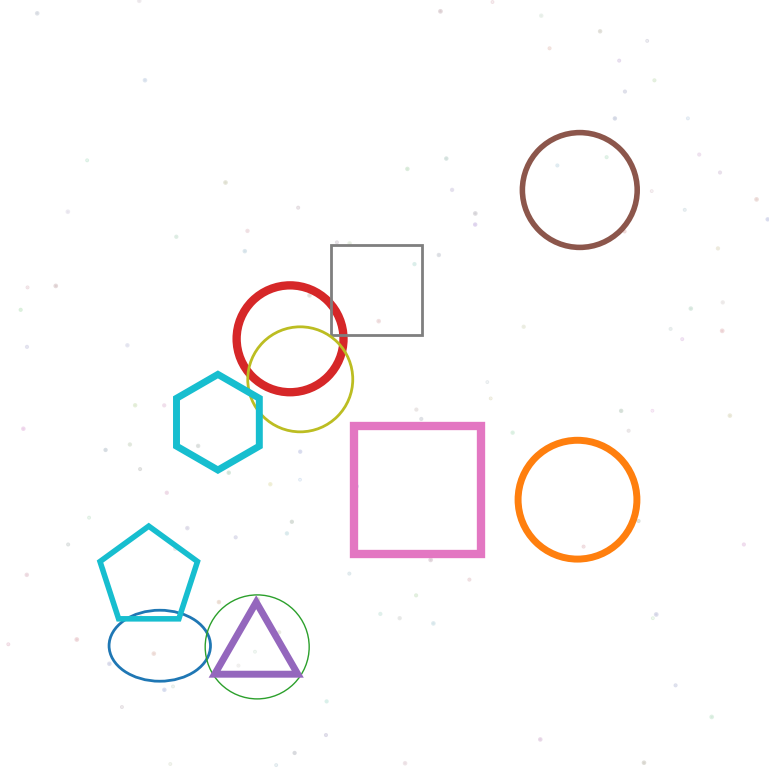[{"shape": "oval", "thickness": 1, "radius": 0.33, "center": [0.207, 0.161]}, {"shape": "circle", "thickness": 2.5, "radius": 0.39, "center": [0.75, 0.351]}, {"shape": "circle", "thickness": 0.5, "radius": 0.34, "center": [0.334, 0.16]}, {"shape": "circle", "thickness": 3, "radius": 0.35, "center": [0.377, 0.56]}, {"shape": "triangle", "thickness": 2.5, "radius": 0.31, "center": [0.333, 0.156]}, {"shape": "circle", "thickness": 2, "radius": 0.37, "center": [0.753, 0.753]}, {"shape": "square", "thickness": 3, "radius": 0.41, "center": [0.543, 0.364]}, {"shape": "square", "thickness": 1, "radius": 0.29, "center": [0.489, 0.623]}, {"shape": "circle", "thickness": 1, "radius": 0.34, "center": [0.39, 0.507]}, {"shape": "pentagon", "thickness": 2, "radius": 0.33, "center": [0.193, 0.25]}, {"shape": "hexagon", "thickness": 2.5, "radius": 0.31, "center": [0.283, 0.452]}]